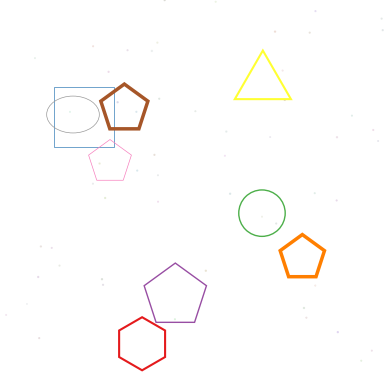[{"shape": "hexagon", "thickness": 1.5, "radius": 0.34, "center": [0.369, 0.107]}, {"shape": "square", "thickness": 0.5, "radius": 0.39, "center": [0.217, 0.696]}, {"shape": "circle", "thickness": 1, "radius": 0.3, "center": [0.68, 0.446]}, {"shape": "pentagon", "thickness": 1, "radius": 0.43, "center": [0.455, 0.232]}, {"shape": "pentagon", "thickness": 2.5, "radius": 0.3, "center": [0.785, 0.33]}, {"shape": "triangle", "thickness": 1.5, "radius": 0.42, "center": [0.683, 0.785]}, {"shape": "pentagon", "thickness": 2.5, "radius": 0.32, "center": [0.323, 0.717]}, {"shape": "pentagon", "thickness": 0.5, "radius": 0.29, "center": [0.286, 0.579]}, {"shape": "oval", "thickness": 0.5, "radius": 0.34, "center": [0.19, 0.703]}]